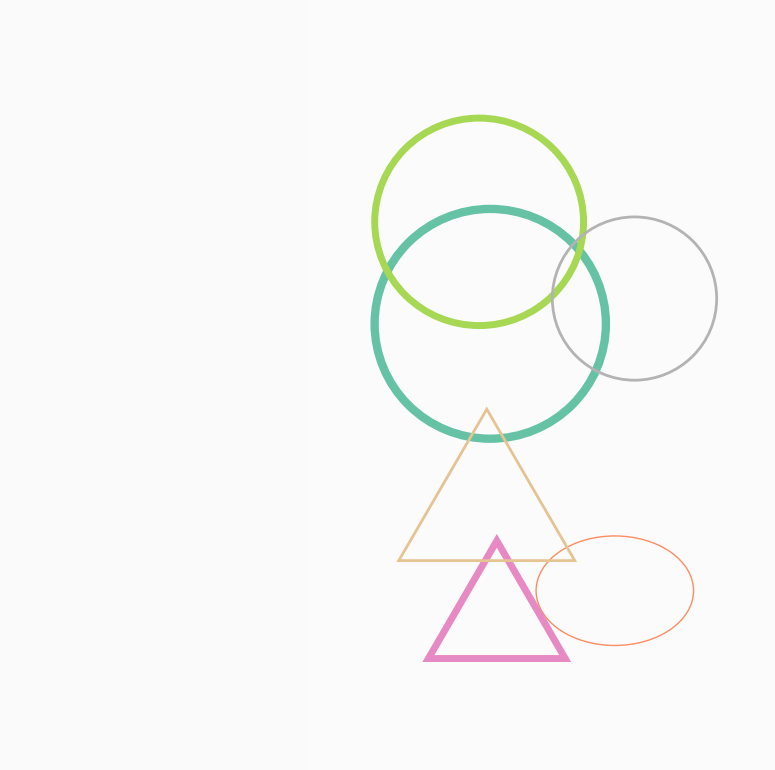[{"shape": "circle", "thickness": 3, "radius": 0.75, "center": [0.633, 0.579]}, {"shape": "oval", "thickness": 0.5, "radius": 0.51, "center": [0.793, 0.233]}, {"shape": "triangle", "thickness": 2.5, "radius": 0.51, "center": [0.641, 0.196]}, {"shape": "circle", "thickness": 2.5, "radius": 0.67, "center": [0.618, 0.712]}, {"shape": "triangle", "thickness": 1, "radius": 0.66, "center": [0.628, 0.337]}, {"shape": "circle", "thickness": 1, "radius": 0.53, "center": [0.819, 0.612]}]